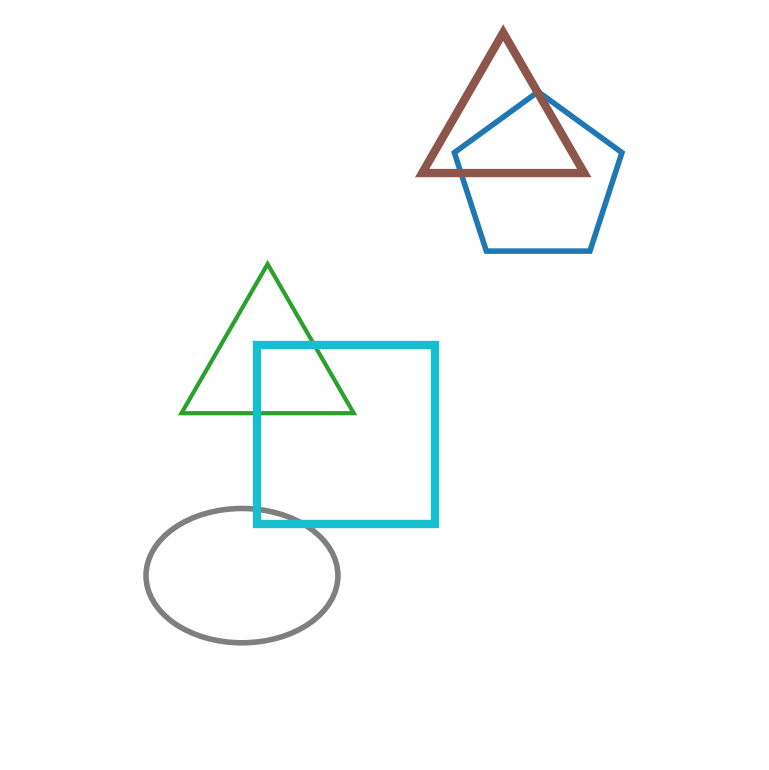[{"shape": "pentagon", "thickness": 2, "radius": 0.57, "center": [0.699, 0.766]}, {"shape": "triangle", "thickness": 1.5, "radius": 0.65, "center": [0.348, 0.528]}, {"shape": "triangle", "thickness": 3, "radius": 0.61, "center": [0.654, 0.836]}, {"shape": "oval", "thickness": 2, "radius": 0.62, "center": [0.314, 0.252]}, {"shape": "square", "thickness": 3, "radius": 0.58, "center": [0.45, 0.436]}]